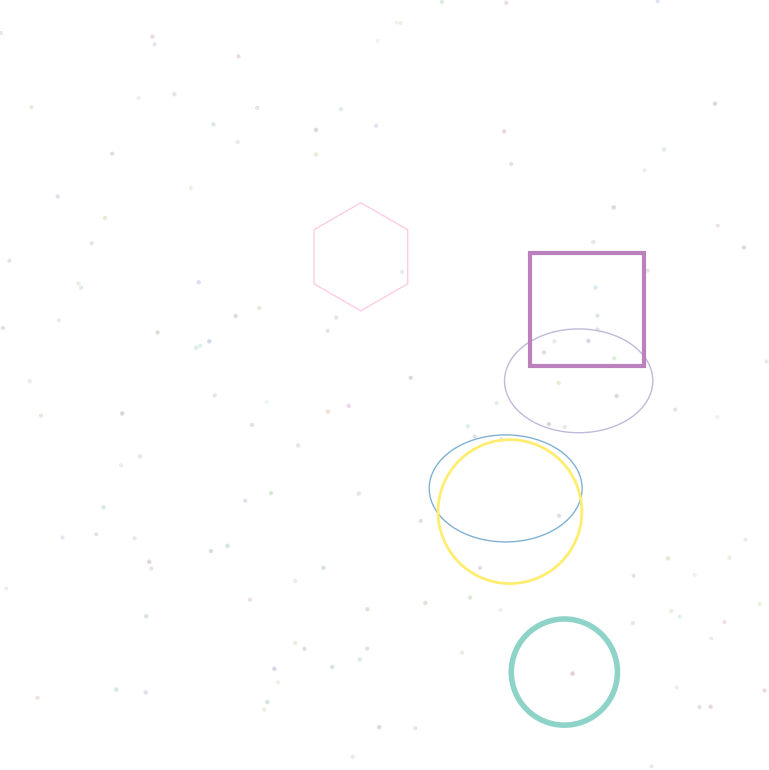[{"shape": "circle", "thickness": 2, "radius": 0.34, "center": [0.733, 0.127]}, {"shape": "oval", "thickness": 0.5, "radius": 0.48, "center": [0.752, 0.505]}, {"shape": "oval", "thickness": 0.5, "radius": 0.5, "center": [0.657, 0.366]}, {"shape": "hexagon", "thickness": 0.5, "radius": 0.35, "center": [0.469, 0.667]}, {"shape": "square", "thickness": 1.5, "radius": 0.37, "center": [0.762, 0.598]}, {"shape": "circle", "thickness": 1, "radius": 0.47, "center": [0.662, 0.336]}]